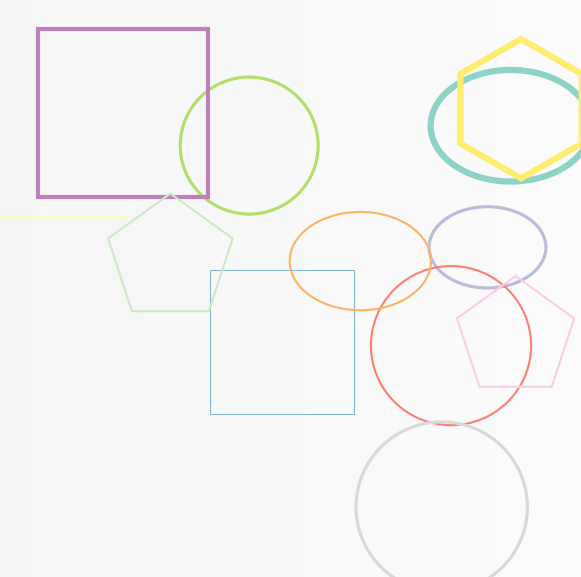[{"shape": "oval", "thickness": 3, "radius": 0.69, "center": [0.879, 0.781]}, {"shape": "square", "thickness": 0.5, "radius": 0.57, "center": [0.108, 0.739]}, {"shape": "oval", "thickness": 1.5, "radius": 0.5, "center": [0.839, 0.571]}, {"shape": "circle", "thickness": 1, "radius": 0.69, "center": [0.776, 0.401]}, {"shape": "square", "thickness": 0.5, "radius": 0.62, "center": [0.485, 0.407]}, {"shape": "oval", "thickness": 1, "radius": 0.61, "center": [0.62, 0.547]}, {"shape": "circle", "thickness": 1.5, "radius": 0.59, "center": [0.429, 0.747]}, {"shape": "pentagon", "thickness": 1, "radius": 0.53, "center": [0.887, 0.415]}, {"shape": "circle", "thickness": 1.5, "radius": 0.74, "center": [0.76, 0.121]}, {"shape": "square", "thickness": 2, "radius": 0.73, "center": [0.212, 0.804]}, {"shape": "pentagon", "thickness": 1, "radius": 0.56, "center": [0.293, 0.551]}, {"shape": "hexagon", "thickness": 3, "radius": 0.6, "center": [0.896, 0.811]}]